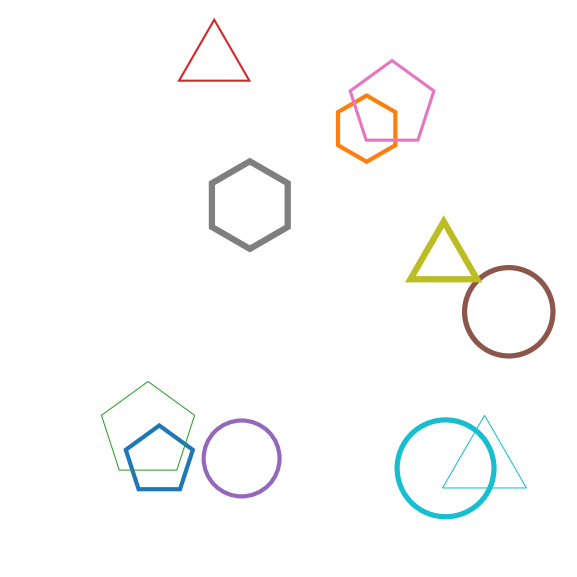[{"shape": "pentagon", "thickness": 2, "radius": 0.31, "center": [0.276, 0.201]}, {"shape": "hexagon", "thickness": 2, "radius": 0.29, "center": [0.635, 0.776]}, {"shape": "pentagon", "thickness": 0.5, "radius": 0.42, "center": [0.256, 0.254]}, {"shape": "triangle", "thickness": 1, "radius": 0.35, "center": [0.371, 0.895]}, {"shape": "circle", "thickness": 2, "radius": 0.33, "center": [0.418, 0.205]}, {"shape": "circle", "thickness": 2.5, "radius": 0.38, "center": [0.881, 0.459]}, {"shape": "pentagon", "thickness": 1.5, "radius": 0.38, "center": [0.679, 0.818]}, {"shape": "hexagon", "thickness": 3, "radius": 0.38, "center": [0.433, 0.644]}, {"shape": "triangle", "thickness": 3, "radius": 0.33, "center": [0.768, 0.549]}, {"shape": "triangle", "thickness": 0.5, "radius": 0.42, "center": [0.839, 0.196]}, {"shape": "circle", "thickness": 2.5, "radius": 0.42, "center": [0.772, 0.188]}]